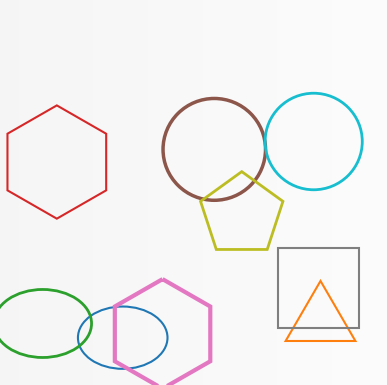[{"shape": "oval", "thickness": 1.5, "radius": 0.58, "center": [0.317, 0.123]}, {"shape": "triangle", "thickness": 1.5, "radius": 0.52, "center": [0.827, 0.166]}, {"shape": "oval", "thickness": 2, "radius": 0.63, "center": [0.11, 0.16]}, {"shape": "hexagon", "thickness": 1.5, "radius": 0.74, "center": [0.147, 0.579]}, {"shape": "circle", "thickness": 2.5, "radius": 0.66, "center": [0.553, 0.612]}, {"shape": "hexagon", "thickness": 3, "radius": 0.71, "center": [0.42, 0.133]}, {"shape": "square", "thickness": 1.5, "radius": 0.52, "center": [0.821, 0.251]}, {"shape": "pentagon", "thickness": 2, "radius": 0.56, "center": [0.624, 0.442]}, {"shape": "circle", "thickness": 2, "radius": 0.63, "center": [0.81, 0.632]}]